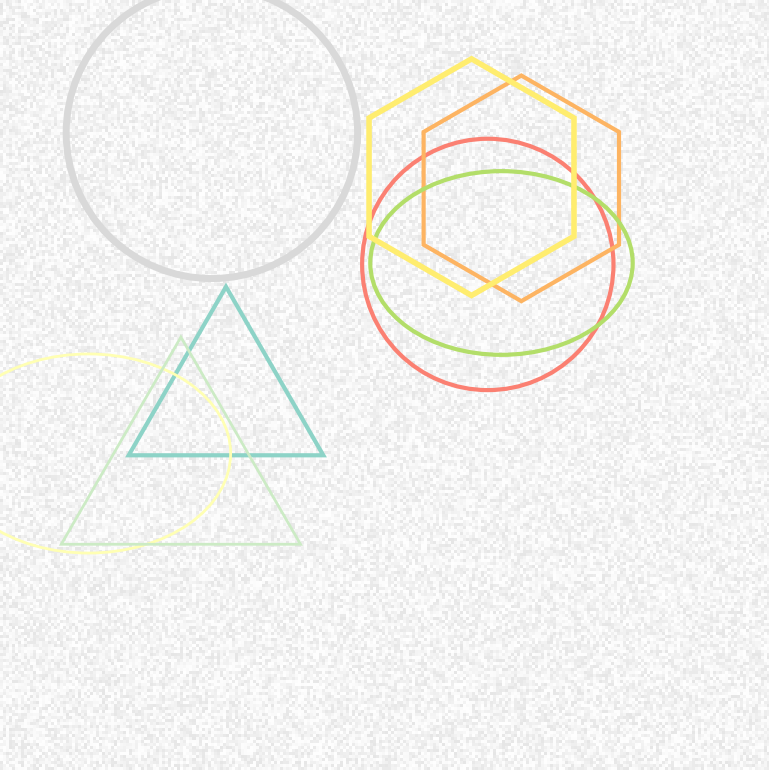[{"shape": "triangle", "thickness": 1.5, "radius": 0.73, "center": [0.294, 0.482]}, {"shape": "oval", "thickness": 1, "radius": 0.92, "center": [0.115, 0.411]}, {"shape": "circle", "thickness": 1.5, "radius": 0.82, "center": [0.634, 0.657]}, {"shape": "hexagon", "thickness": 1.5, "radius": 0.73, "center": [0.677, 0.755]}, {"shape": "oval", "thickness": 1.5, "radius": 0.85, "center": [0.651, 0.658]}, {"shape": "circle", "thickness": 2.5, "radius": 0.95, "center": [0.275, 0.827]}, {"shape": "triangle", "thickness": 1, "radius": 0.9, "center": [0.235, 0.383]}, {"shape": "hexagon", "thickness": 2, "radius": 0.77, "center": [0.612, 0.77]}]